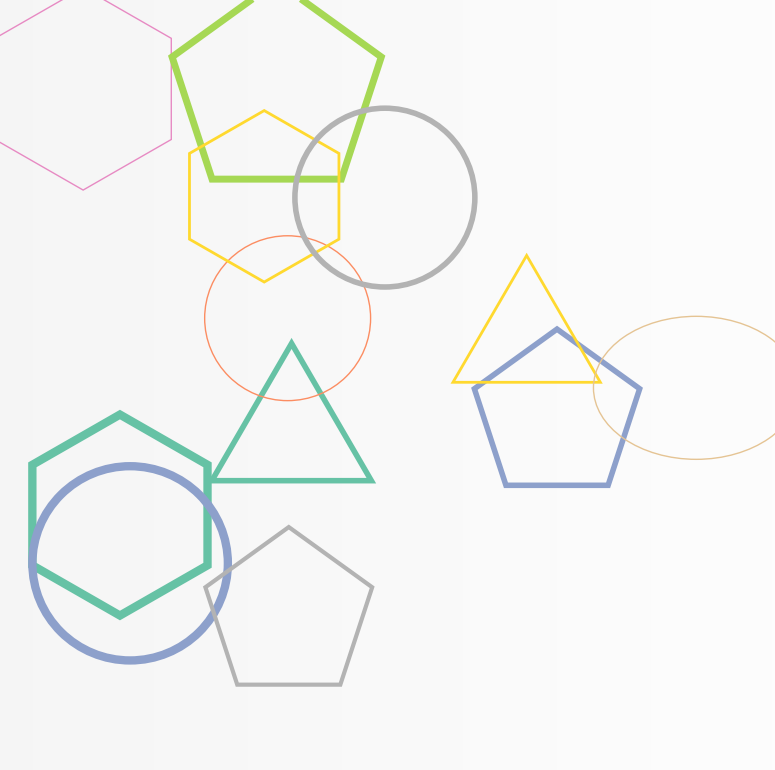[{"shape": "hexagon", "thickness": 3, "radius": 0.65, "center": [0.155, 0.331]}, {"shape": "triangle", "thickness": 2, "radius": 0.59, "center": [0.376, 0.435]}, {"shape": "circle", "thickness": 0.5, "radius": 0.54, "center": [0.371, 0.587]}, {"shape": "circle", "thickness": 3, "radius": 0.63, "center": [0.168, 0.268]}, {"shape": "pentagon", "thickness": 2, "radius": 0.56, "center": [0.719, 0.46]}, {"shape": "hexagon", "thickness": 0.5, "radius": 0.66, "center": [0.107, 0.885]}, {"shape": "pentagon", "thickness": 2.5, "radius": 0.71, "center": [0.357, 0.882]}, {"shape": "hexagon", "thickness": 1, "radius": 0.56, "center": [0.341, 0.745]}, {"shape": "triangle", "thickness": 1, "radius": 0.55, "center": [0.68, 0.558]}, {"shape": "oval", "thickness": 0.5, "radius": 0.66, "center": [0.898, 0.496]}, {"shape": "circle", "thickness": 2, "radius": 0.58, "center": [0.497, 0.743]}, {"shape": "pentagon", "thickness": 1.5, "radius": 0.57, "center": [0.373, 0.202]}]